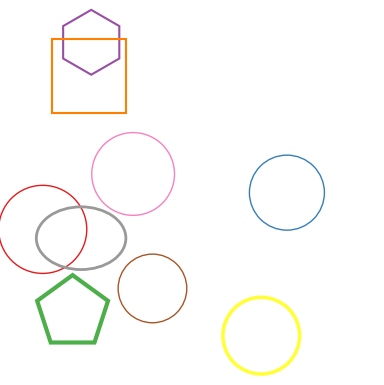[{"shape": "circle", "thickness": 1, "radius": 0.57, "center": [0.111, 0.404]}, {"shape": "circle", "thickness": 1, "radius": 0.49, "center": [0.745, 0.5]}, {"shape": "pentagon", "thickness": 3, "radius": 0.48, "center": [0.189, 0.189]}, {"shape": "hexagon", "thickness": 1.5, "radius": 0.42, "center": [0.237, 0.89]}, {"shape": "square", "thickness": 1.5, "radius": 0.48, "center": [0.23, 0.803]}, {"shape": "circle", "thickness": 2.5, "radius": 0.5, "center": [0.679, 0.128]}, {"shape": "circle", "thickness": 1, "radius": 0.45, "center": [0.396, 0.251]}, {"shape": "circle", "thickness": 1, "radius": 0.54, "center": [0.346, 0.548]}, {"shape": "oval", "thickness": 2, "radius": 0.58, "center": [0.211, 0.381]}]